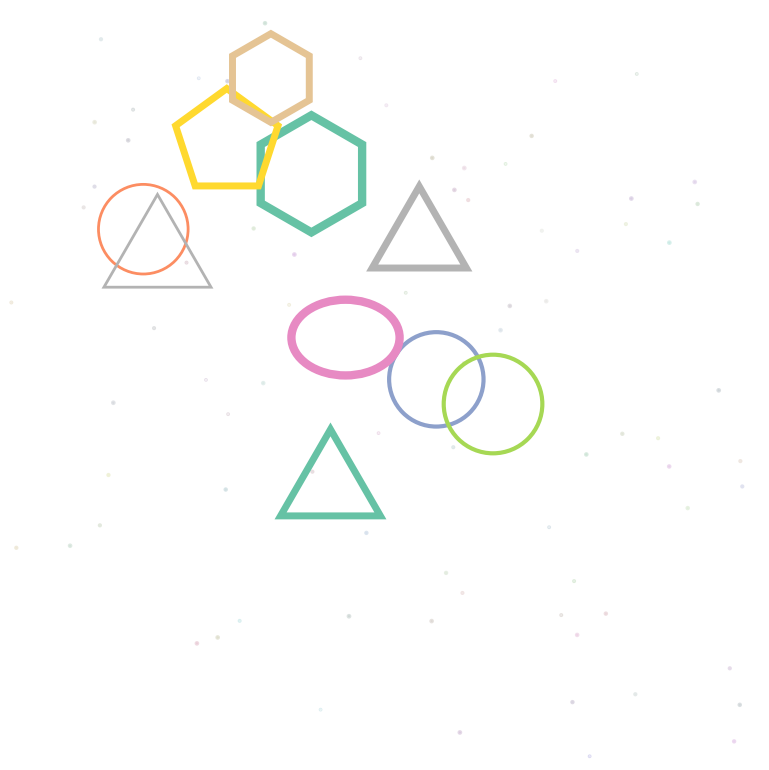[{"shape": "hexagon", "thickness": 3, "radius": 0.38, "center": [0.404, 0.774]}, {"shape": "triangle", "thickness": 2.5, "radius": 0.37, "center": [0.429, 0.367]}, {"shape": "circle", "thickness": 1, "radius": 0.29, "center": [0.186, 0.702]}, {"shape": "circle", "thickness": 1.5, "radius": 0.31, "center": [0.567, 0.507]}, {"shape": "oval", "thickness": 3, "radius": 0.35, "center": [0.449, 0.562]}, {"shape": "circle", "thickness": 1.5, "radius": 0.32, "center": [0.64, 0.475]}, {"shape": "pentagon", "thickness": 2.5, "radius": 0.35, "center": [0.295, 0.815]}, {"shape": "hexagon", "thickness": 2.5, "radius": 0.29, "center": [0.352, 0.899]}, {"shape": "triangle", "thickness": 1, "radius": 0.4, "center": [0.205, 0.667]}, {"shape": "triangle", "thickness": 2.5, "radius": 0.35, "center": [0.545, 0.687]}]